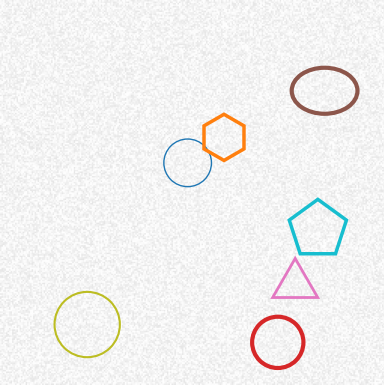[{"shape": "circle", "thickness": 1, "radius": 0.31, "center": [0.487, 0.577]}, {"shape": "hexagon", "thickness": 2.5, "radius": 0.3, "center": [0.582, 0.643]}, {"shape": "circle", "thickness": 3, "radius": 0.33, "center": [0.722, 0.111]}, {"shape": "oval", "thickness": 3, "radius": 0.43, "center": [0.843, 0.764]}, {"shape": "triangle", "thickness": 2, "radius": 0.34, "center": [0.767, 0.261]}, {"shape": "circle", "thickness": 1.5, "radius": 0.42, "center": [0.226, 0.157]}, {"shape": "pentagon", "thickness": 2.5, "radius": 0.39, "center": [0.826, 0.404]}]